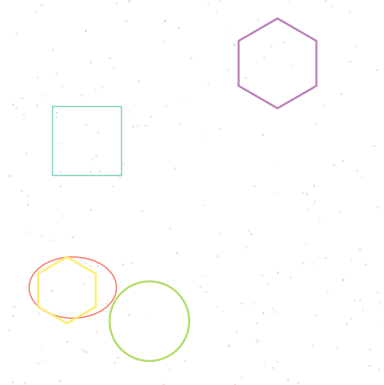[{"shape": "square", "thickness": 1, "radius": 0.45, "center": [0.225, 0.634]}, {"shape": "oval", "thickness": 1, "radius": 0.57, "center": [0.189, 0.253]}, {"shape": "circle", "thickness": 1.5, "radius": 0.52, "center": [0.388, 0.166]}, {"shape": "hexagon", "thickness": 1.5, "radius": 0.58, "center": [0.721, 0.835]}, {"shape": "hexagon", "thickness": 1.5, "radius": 0.43, "center": [0.174, 0.246]}]